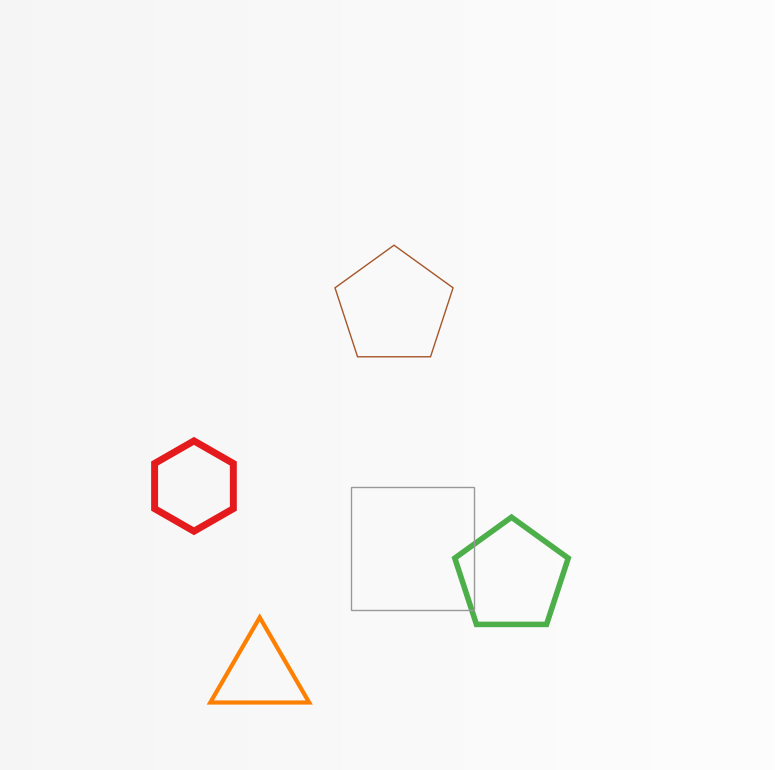[{"shape": "hexagon", "thickness": 2.5, "radius": 0.29, "center": [0.25, 0.369]}, {"shape": "pentagon", "thickness": 2, "radius": 0.38, "center": [0.66, 0.251]}, {"shape": "triangle", "thickness": 1.5, "radius": 0.37, "center": [0.335, 0.124]}, {"shape": "pentagon", "thickness": 0.5, "radius": 0.4, "center": [0.508, 0.601]}, {"shape": "square", "thickness": 0.5, "radius": 0.4, "center": [0.532, 0.288]}]